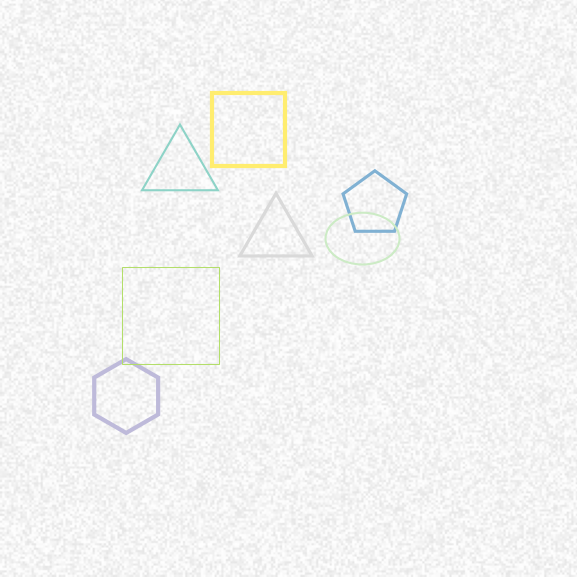[{"shape": "triangle", "thickness": 1, "radius": 0.38, "center": [0.312, 0.708]}, {"shape": "hexagon", "thickness": 2, "radius": 0.32, "center": [0.218, 0.313]}, {"shape": "pentagon", "thickness": 1.5, "radius": 0.29, "center": [0.649, 0.646]}, {"shape": "square", "thickness": 0.5, "radius": 0.42, "center": [0.295, 0.452]}, {"shape": "triangle", "thickness": 1.5, "radius": 0.36, "center": [0.478, 0.592]}, {"shape": "oval", "thickness": 1, "radius": 0.32, "center": [0.628, 0.586]}, {"shape": "square", "thickness": 2, "radius": 0.32, "center": [0.43, 0.775]}]